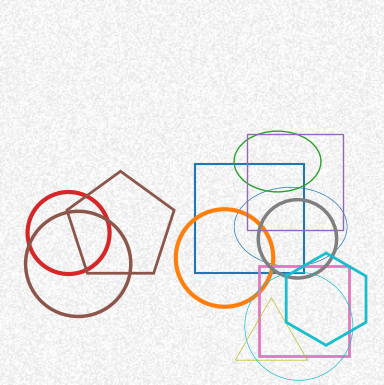[{"shape": "square", "thickness": 1.5, "radius": 0.71, "center": [0.648, 0.432]}, {"shape": "oval", "thickness": 0.5, "radius": 0.73, "center": [0.755, 0.411]}, {"shape": "circle", "thickness": 3, "radius": 0.63, "center": [0.583, 0.33]}, {"shape": "oval", "thickness": 1, "radius": 0.56, "center": [0.721, 0.58]}, {"shape": "circle", "thickness": 3, "radius": 0.53, "center": [0.178, 0.395]}, {"shape": "square", "thickness": 1, "radius": 0.63, "center": [0.766, 0.528]}, {"shape": "pentagon", "thickness": 2, "radius": 0.73, "center": [0.313, 0.409]}, {"shape": "circle", "thickness": 2.5, "radius": 0.68, "center": [0.203, 0.315]}, {"shape": "square", "thickness": 2, "radius": 0.58, "center": [0.79, 0.192]}, {"shape": "circle", "thickness": 2.5, "radius": 0.51, "center": [0.773, 0.38]}, {"shape": "triangle", "thickness": 0.5, "radius": 0.54, "center": [0.705, 0.118]}, {"shape": "circle", "thickness": 0.5, "radius": 0.7, "center": [0.776, 0.152]}, {"shape": "hexagon", "thickness": 2, "radius": 0.6, "center": [0.847, 0.223]}]